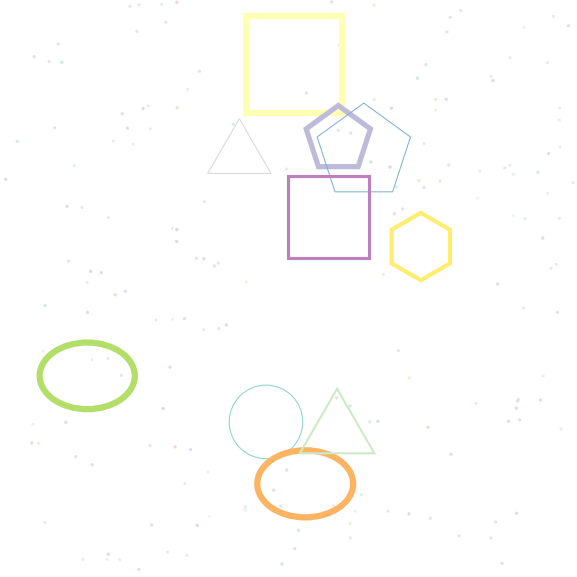[{"shape": "circle", "thickness": 0.5, "radius": 0.32, "center": [0.461, 0.269]}, {"shape": "square", "thickness": 3, "radius": 0.42, "center": [0.509, 0.887]}, {"shape": "pentagon", "thickness": 2.5, "radius": 0.29, "center": [0.586, 0.758]}, {"shape": "pentagon", "thickness": 0.5, "radius": 0.42, "center": [0.63, 0.736]}, {"shape": "oval", "thickness": 3, "radius": 0.42, "center": [0.528, 0.161]}, {"shape": "oval", "thickness": 3, "radius": 0.41, "center": [0.151, 0.348]}, {"shape": "triangle", "thickness": 0.5, "radius": 0.32, "center": [0.414, 0.73]}, {"shape": "square", "thickness": 1.5, "radius": 0.35, "center": [0.569, 0.623]}, {"shape": "triangle", "thickness": 1, "radius": 0.37, "center": [0.584, 0.251]}, {"shape": "hexagon", "thickness": 2, "radius": 0.29, "center": [0.729, 0.572]}]